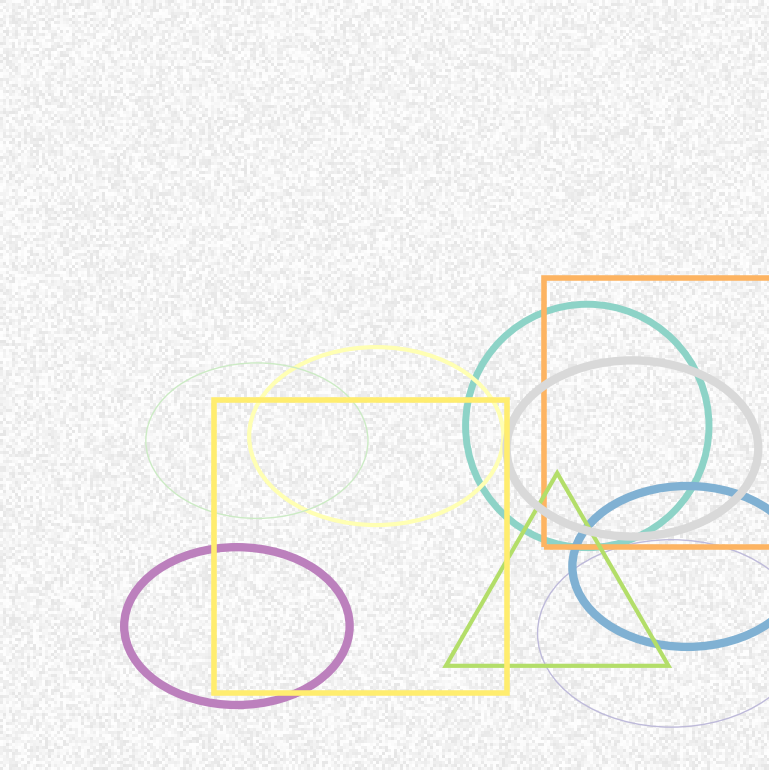[{"shape": "circle", "thickness": 2.5, "radius": 0.79, "center": [0.763, 0.447]}, {"shape": "oval", "thickness": 1.5, "radius": 0.83, "center": [0.489, 0.434]}, {"shape": "oval", "thickness": 0.5, "radius": 0.87, "center": [0.872, 0.177]}, {"shape": "oval", "thickness": 3, "radius": 0.75, "center": [0.893, 0.264]}, {"shape": "square", "thickness": 2, "radius": 0.87, "center": [0.881, 0.465]}, {"shape": "triangle", "thickness": 1.5, "radius": 0.83, "center": [0.724, 0.219]}, {"shape": "oval", "thickness": 3, "radius": 0.82, "center": [0.821, 0.418]}, {"shape": "oval", "thickness": 3, "radius": 0.73, "center": [0.308, 0.187]}, {"shape": "oval", "thickness": 0.5, "radius": 0.72, "center": [0.334, 0.428]}, {"shape": "square", "thickness": 2, "radius": 0.95, "center": [0.468, 0.29]}]